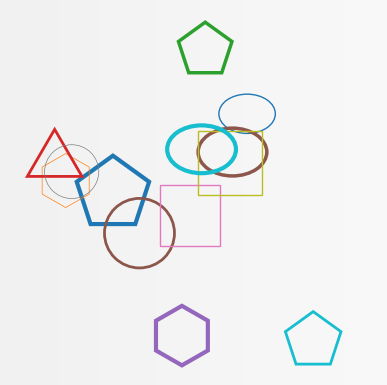[{"shape": "oval", "thickness": 1, "radius": 0.36, "center": [0.638, 0.704]}, {"shape": "pentagon", "thickness": 3, "radius": 0.49, "center": [0.291, 0.497]}, {"shape": "hexagon", "thickness": 0.5, "radius": 0.35, "center": [0.169, 0.531]}, {"shape": "pentagon", "thickness": 2.5, "radius": 0.36, "center": [0.53, 0.87]}, {"shape": "triangle", "thickness": 2, "radius": 0.41, "center": [0.141, 0.583]}, {"shape": "hexagon", "thickness": 3, "radius": 0.39, "center": [0.469, 0.128]}, {"shape": "oval", "thickness": 2.5, "radius": 0.44, "center": [0.6, 0.605]}, {"shape": "circle", "thickness": 2, "radius": 0.45, "center": [0.36, 0.394]}, {"shape": "square", "thickness": 1, "radius": 0.39, "center": [0.49, 0.44]}, {"shape": "circle", "thickness": 0.5, "radius": 0.35, "center": [0.185, 0.554]}, {"shape": "square", "thickness": 1, "radius": 0.41, "center": [0.595, 0.577]}, {"shape": "pentagon", "thickness": 2, "radius": 0.38, "center": [0.808, 0.115]}, {"shape": "oval", "thickness": 3, "radius": 0.44, "center": [0.52, 0.612]}]